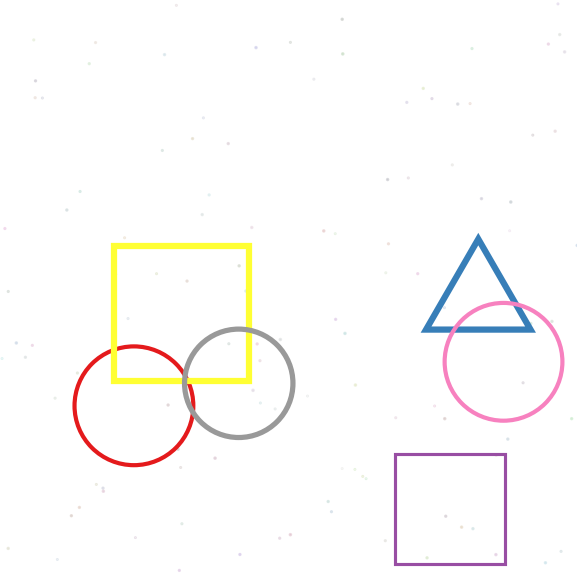[{"shape": "circle", "thickness": 2, "radius": 0.51, "center": [0.232, 0.296]}, {"shape": "triangle", "thickness": 3, "radius": 0.52, "center": [0.828, 0.481]}, {"shape": "square", "thickness": 1.5, "radius": 0.48, "center": [0.779, 0.118]}, {"shape": "square", "thickness": 3, "radius": 0.58, "center": [0.314, 0.457]}, {"shape": "circle", "thickness": 2, "radius": 0.51, "center": [0.872, 0.373]}, {"shape": "circle", "thickness": 2.5, "radius": 0.47, "center": [0.413, 0.335]}]